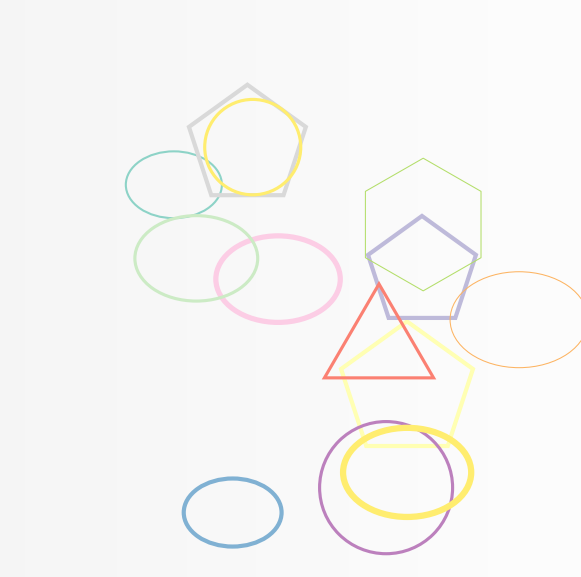[{"shape": "oval", "thickness": 1, "radius": 0.41, "center": [0.299, 0.679]}, {"shape": "pentagon", "thickness": 2, "radius": 0.6, "center": [0.7, 0.323]}, {"shape": "pentagon", "thickness": 2, "radius": 0.49, "center": [0.726, 0.528]}, {"shape": "triangle", "thickness": 1.5, "radius": 0.54, "center": [0.652, 0.399]}, {"shape": "oval", "thickness": 2, "radius": 0.42, "center": [0.4, 0.112]}, {"shape": "oval", "thickness": 0.5, "radius": 0.59, "center": [0.893, 0.446]}, {"shape": "hexagon", "thickness": 0.5, "radius": 0.57, "center": [0.728, 0.61]}, {"shape": "oval", "thickness": 2.5, "radius": 0.54, "center": [0.478, 0.516]}, {"shape": "pentagon", "thickness": 2, "radius": 0.53, "center": [0.426, 0.747]}, {"shape": "circle", "thickness": 1.5, "radius": 0.57, "center": [0.664, 0.155]}, {"shape": "oval", "thickness": 1.5, "radius": 0.53, "center": [0.338, 0.552]}, {"shape": "oval", "thickness": 3, "radius": 0.55, "center": [0.7, 0.181]}, {"shape": "circle", "thickness": 1.5, "radius": 0.41, "center": [0.435, 0.744]}]